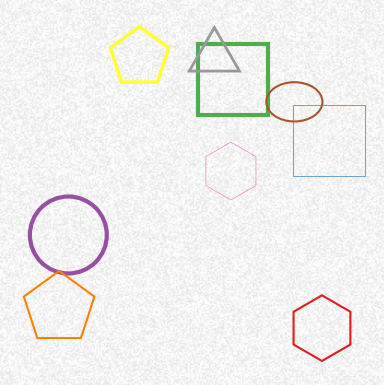[{"shape": "hexagon", "thickness": 1.5, "radius": 0.43, "center": [0.836, 0.148]}, {"shape": "square", "thickness": 0.5, "radius": 0.46, "center": [0.855, 0.635]}, {"shape": "square", "thickness": 3, "radius": 0.46, "center": [0.604, 0.793]}, {"shape": "circle", "thickness": 3, "radius": 0.5, "center": [0.178, 0.39]}, {"shape": "pentagon", "thickness": 1.5, "radius": 0.48, "center": [0.154, 0.2]}, {"shape": "pentagon", "thickness": 2.5, "radius": 0.4, "center": [0.363, 0.851]}, {"shape": "oval", "thickness": 1.5, "radius": 0.36, "center": [0.765, 0.735]}, {"shape": "hexagon", "thickness": 0.5, "radius": 0.38, "center": [0.6, 0.556]}, {"shape": "triangle", "thickness": 2, "radius": 0.38, "center": [0.557, 0.853]}]